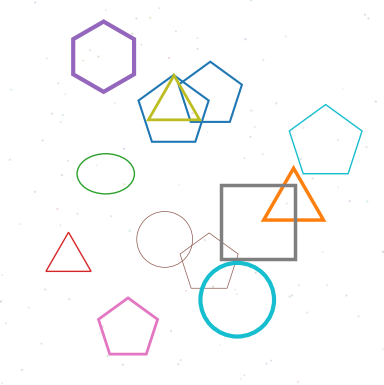[{"shape": "pentagon", "thickness": 1.5, "radius": 0.48, "center": [0.451, 0.709]}, {"shape": "pentagon", "thickness": 1.5, "radius": 0.43, "center": [0.546, 0.753]}, {"shape": "triangle", "thickness": 2.5, "radius": 0.45, "center": [0.763, 0.473]}, {"shape": "oval", "thickness": 1, "radius": 0.37, "center": [0.275, 0.549]}, {"shape": "triangle", "thickness": 1, "radius": 0.34, "center": [0.178, 0.329]}, {"shape": "hexagon", "thickness": 3, "radius": 0.46, "center": [0.269, 0.853]}, {"shape": "pentagon", "thickness": 0.5, "radius": 0.4, "center": [0.543, 0.316]}, {"shape": "circle", "thickness": 0.5, "radius": 0.36, "center": [0.428, 0.378]}, {"shape": "pentagon", "thickness": 2, "radius": 0.4, "center": [0.333, 0.146]}, {"shape": "square", "thickness": 2.5, "radius": 0.48, "center": [0.669, 0.424]}, {"shape": "triangle", "thickness": 2, "radius": 0.38, "center": [0.452, 0.727]}, {"shape": "circle", "thickness": 3, "radius": 0.48, "center": [0.616, 0.221]}, {"shape": "pentagon", "thickness": 1, "radius": 0.5, "center": [0.846, 0.629]}]